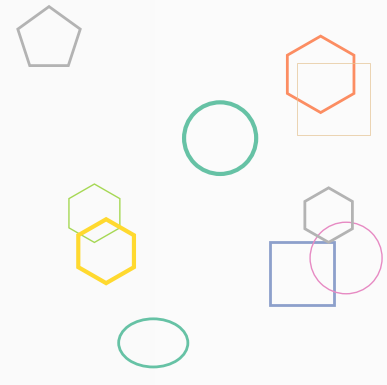[{"shape": "circle", "thickness": 3, "radius": 0.47, "center": [0.568, 0.641]}, {"shape": "oval", "thickness": 2, "radius": 0.45, "center": [0.396, 0.109]}, {"shape": "hexagon", "thickness": 2, "radius": 0.5, "center": [0.827, 0.807]}, {"shape": "square", "thickness": 2, "radius": 0.41, "center": [0.78, 0.29]}, {"shape": "circle", "thickness": 1, "radius": 0.46, "center": [0.893, 0.33]}, {"shape": "hexagon", "thickness": 1, "radius": 0.38, "center": [0.244, 0.446]}, {"shape": "hexagon", "thickness": 3, "radius": 0.41, "center": [0.274, 0.348]}, {"shape": "square", "thickness": 0.5, "radius": 0.47, "center": [0.861, 0.743]}, {"shape": "hexagon", "thickness": 2, "radius": 0.35, "center": [0.848, 0.441]}, {"shape": "pentagon", "thickness": 2, "radius": 0.42, "center": [0.127, 0.898]}]